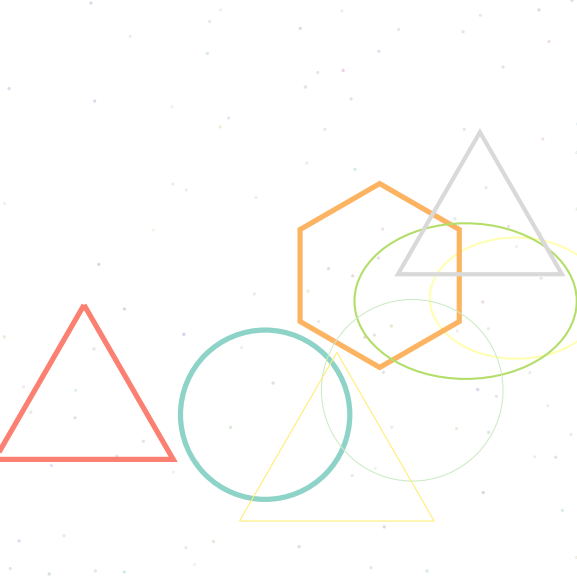[{"shape": "circle", "thickness": 2.5, "radius": 0.73, "center": [0.459, 0.281]}, {"shape": "oval", "thickness": 1, "radius": 0.75, "center": [0.894, 0.483]}, {"shape": "triangle", "thickness": 2.5, "radius": 0.89, "center": [0.146, 0.293]}, {"shape": "hexagon", "thickness": 2.5, "radius": 0.8, "center": [0.657, 0.522]}, {"shape": "oval", "thickness": 1, "radius": 0.96, "center": [0.806, 0.478]}, {"shape": "triangle", "thickness": 2, "radius": 0.82, "center": [0.831, 0.606]}, {"shape": "circle", "thickness": 0.5, "radius": 0.79, "center": [0.714, 0.323]}, {"shape": "triangle", "thickness": 0.5, "radius": 0.97, "center": [0.583, 0.194]}]